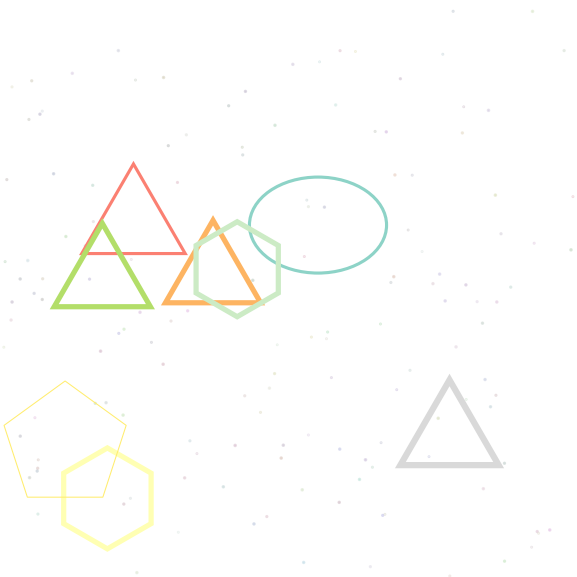[{"shape": "oval", "thickness": 1.5, "radius": 0.59, "center": [0.551, 0.609]}, {"shape": "hexagon", "thickness": 2.5, "radius": 0.44, "center": [0.186, 0.136]}, {"shape": "triangle", "thickness": 1.5, "radius": 0.52, "center": [0.231, 0.612]}, {"shape": "triangle", "thickness": 2.5, "radius": 0.48, "center": [0.369, 0.522]}, {"shape": "triangle", "thickness": 2.5, "radius": 0.48, "center": [0.177, 0.516]}, {"shape": "triangle", "thickness": 3, "radius": 0.49, "center": [0.778, 0.243]}, {"shape": "hexagon", "thickness": 2.5, "radius": 0.41, "center": [0.411, 0.533]}, {"shape": "pentagon", "thickness": 0.5, "radius": 0.56, "center": [0.113, 0.228]}]